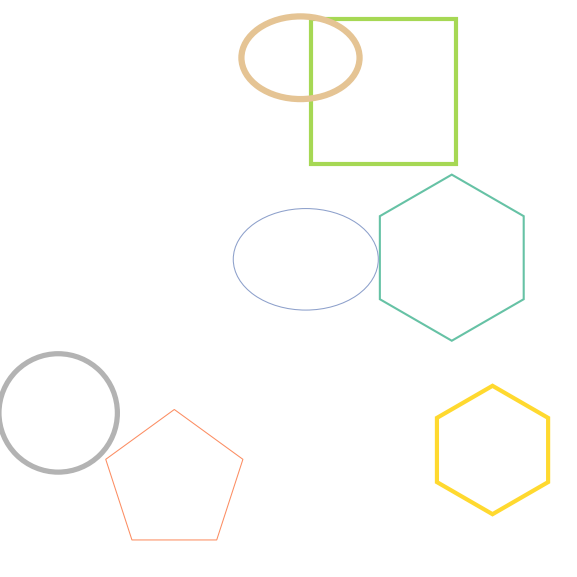[{"shape": "hexagon", "thickness": 1, "radius": 0.72, "center": [0.782, 0.553]}, {"shape": "pentagon", "thickness": 0.5, "radius": 0.62, "center": [0.302, 0.165]}, {"shape": "oval", "thickness": 0.5, "radius": 0.63, "center": [0.529, 0.55]}, {"shape": "square", "thickness": 2, "radius": 0.63, "center": [0.664, 0.841]}, {"shape": "hexagon", "thickness": 2, "radius": 0.56, "center": [0.853, 0.22]}, {"shape": "oval", "thickness": 3, "radius": 0.51, "center": [0.52, 0.899]}, {"shape": "circle", "thickness": 2.5, "radius": 0.51, "center": [0.101, 0.284]}]